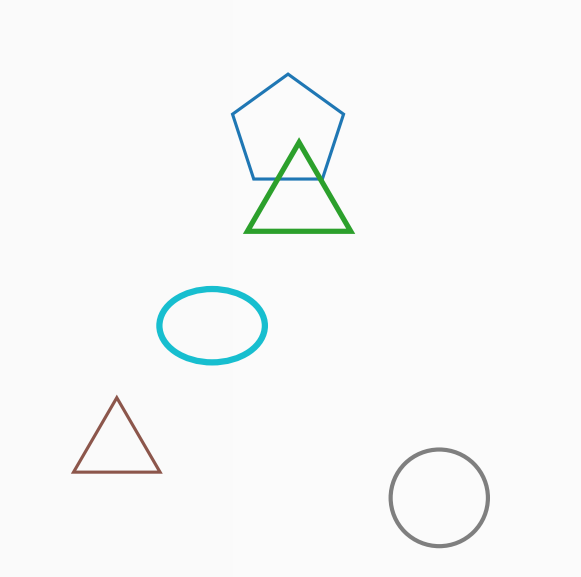[{"shape": "pentagon", "thickness": 1.5, "radius": 0.5, "center": [0.496, 0.77]}, {"shape": "triangle", "thickness": 2.5, "radius": 0.51, "center": [0.515, 0.65]}, {"shape": "triangle", "thickness": 1.5, "radius": 0.43, "center": [0.201, 0.225]}, {"shape": "circle", "thickness": 2, "radius": 0.42, "center": [0.756, 0.137]}, {"shape": "oval", "thickness": 3, "radius": 0.45, "center": [0.365, 0.435]}]